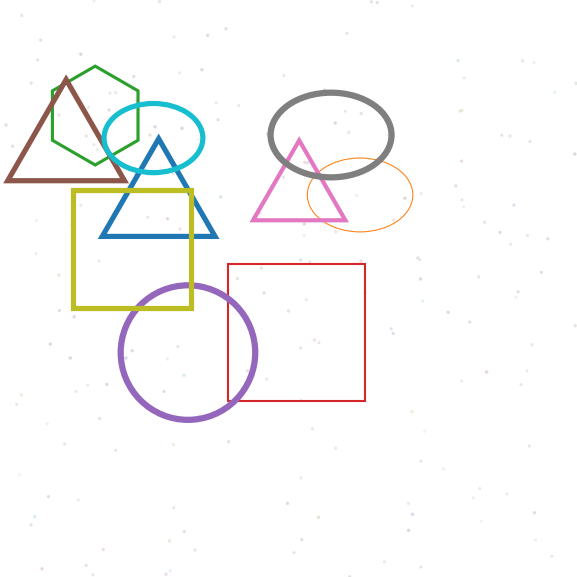[{"shape": "triangle", "thickness": 2.5, "radius": 0.56, "center": [0.275, 0.646]}, {"shape": "oval", "thickness": 0.5, "radius": 0.46, "center": [0.624, 0.662]}, {"shape": "hexagon", "thickness": 1.5, "radius": 0.43, "center": [0.165, 0.799]}, {"shape": "square", "thickness": 1, "radius": 0.59, "center": [0.514, 0.424]}, {"shape": "circle", "thickness": 3, "radius": 0.58, "center": [0.325, 0.389]}, {"shape": "triangle", "thickness": 2.5, "radius": 0.58, "center": [0.114, 0.745]}, {"shape": "triangle", "thickness": 2, "radius": 0.46, "center": [0.518, 0.664]}, {"shape": "oval", "thickness": 3, "radius": 0.52, "center": [0.573, 0.765]}, {"shape": "square", "thickness": 2.5, "radius": 0.51, "center": [0.228, 0.568]}, {"shape": "oval", "thickness": 2.5, "radius": 0.43, "center": [0.266, 0.76]}]